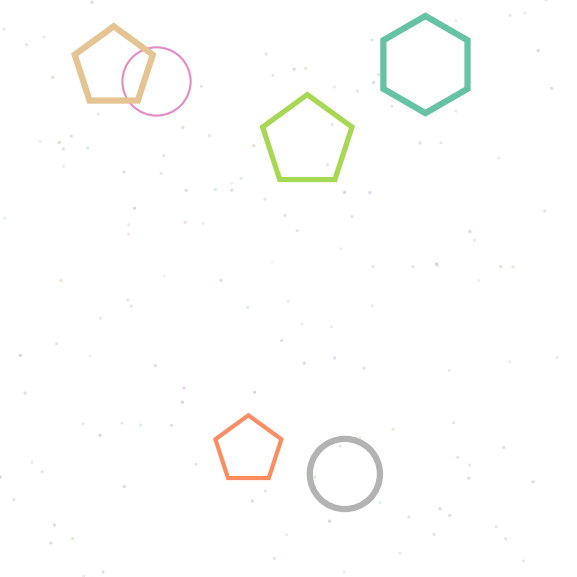[{"shape": "hexagon", "thickness": 3, "radius": 0.42, "center": [0.737, 0.887]}, {"shape": "pentagon", "thickness": 2, "radius": 0.3, "center": [0.43, 0.22]}, {"shape": "circle", "thickness": 1, "radius": 0.3, "center": [0.271, 0.858]}, {"shape": "pentagon", "thickness": 2.5, "radius": 0.41, "center": [0.532, 0.754]}, {"shape": "pentagon", "thickness": 3, "radius": 0.36, "center": [0.197, 0.882]}, {"shape": "circle", "thickness": 3, "radius": 0.3, "center": [0.597, 0.178]}]